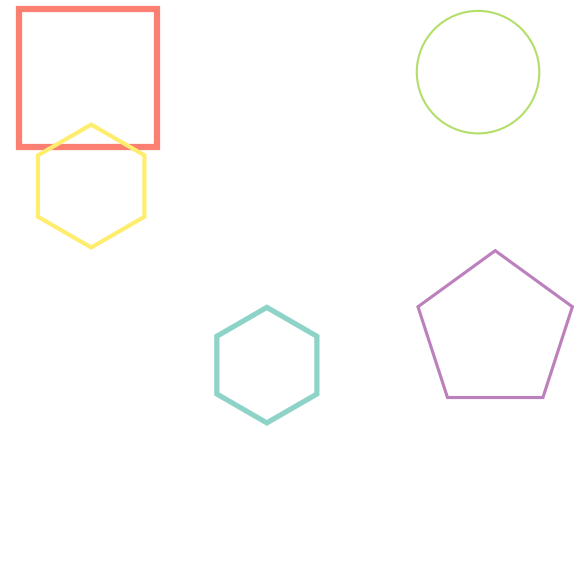[{"shape": "hexagon", "thickness": 2.5, "radius": 0.5, "center": [0.462, 0.367]}, {"shape": "square", "thickness": 3, "radius": 0.6, "center": [0.152, 0.864]}, {"shape": "circle", "thickness": 1, "radius": 0.53, "center": [0.828, 0.874]}, {"shape": "pentagon", "thickness": 1.5, "radius": 0.7, "center": [0.857, 0.425]}, {"shape": "hexagon", "thickness": 2, "radius": 0.53, "center": [0.158, 0.677]}]